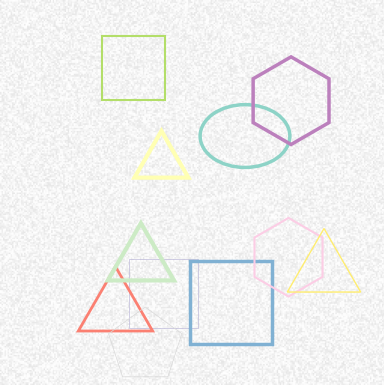[{"shape": "oval", "thickness": 2.5, "radius": 0.58, "center": [0.636, 0.647]}, {"shape": "triangle", "thickness": 3, "radius": 0.4, "center": [0.419, 0.579]}, {"shape": "square", "thickness": 0.5, "radius": 0.44, "center": [0.424, 0.237]}, {"shape": "triangle", "thickness": 2, "radius": 0.56, "center": [0.3, 0.196]}, {"shape": "square", "thickness": 2.5, "radius": 0.54, "center": [0.6, 0.215]}, {"shape": "square", "thickness": 1.5, "radius": 0.41, "center": [0.347, 0.822]}, {"shape": "hexagon", "thickness": 1.5, "radius": 0.51, "center": [0.749, 0.332]}, {"shape": "pentagon", "thickness": 0.5, "radius": 0.5, "center": [0.377, 0.102]}, {"shape": "hexagon", "thickness": 2.5, "radius": 0.57, "center": [0.756, 0.739]}, {"shape": "triangle", "thickness": 3, "radius": 0.5, "center": [0.366, 0.321]}, {"shape": "triangle", "thickness": 1, "radius": 0.55, "center": [0.842, 0.296]}]